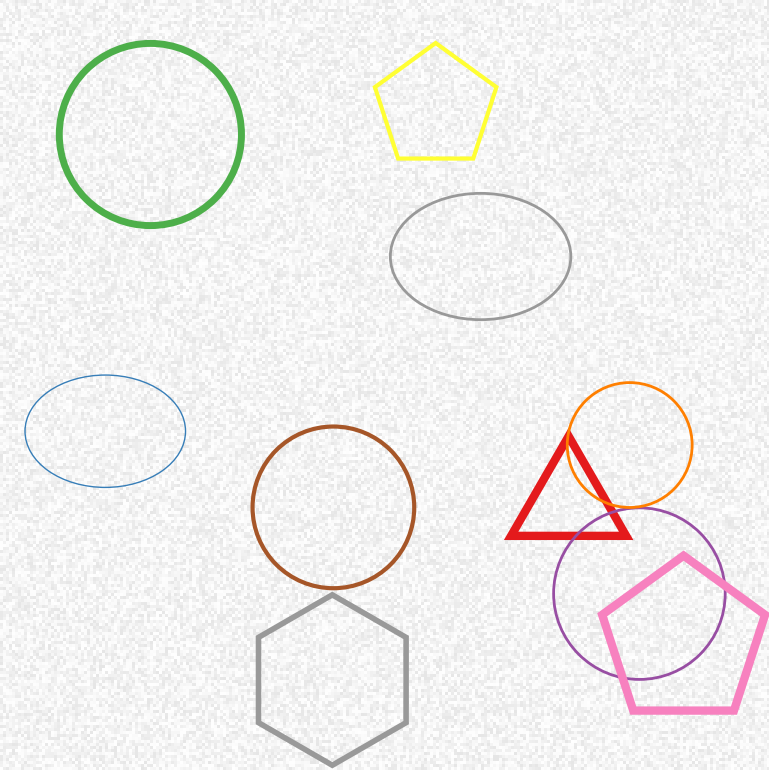[{"shape": "triangle", "thickness": 3, "radius": 0.43, "center": [0.738, 0.347]}, {"shape": "oval", "thickness": 0.5, "radius": 0.52, "center": [0.137, 0.44]}, {"shape": "circle", "thickness": 2.5, "radius": 0.59, "center": [0.195, 0.825]}, {"shape": "circle", "thickness": 1, "radius": 0.56, "center": [0.83, 0.229]}, {"shape": "circle", "thickness": 1, "radius": 0.41, "center": [0.818, 0.422]}, {"shape": "pentagon", "thickness": 1.5, "radius": 0.41, "center": [0.566, 0.861]}, {"shape": "circle", "thickness": 1.5, "radius": 0.52, "center": [0.433, 0.341]}, {"shape": "pentagon", "thickness": 3, "radius": 0.56, "center": [0.888, 0.167]}, {"shape": "hexagon", "thickness": 2, "radius": 0.55, "center": [0.432, 0.117]}, {"shape": "oval", "thickness": 1, "radius": 0.59, "center": [0.624, 0.667]}]